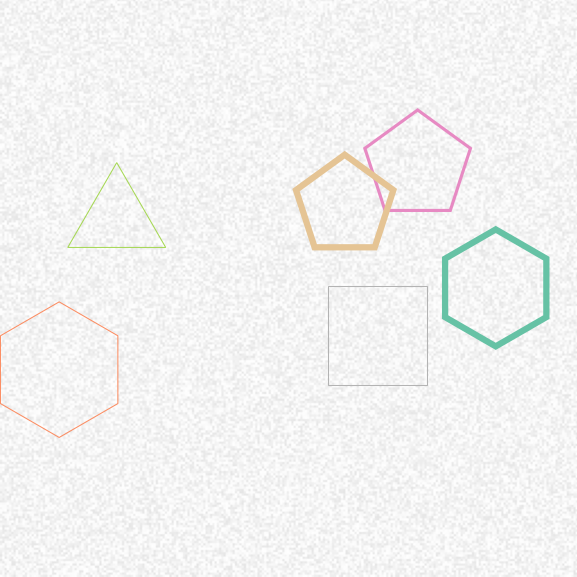[{"shape": "hexagon", "thickness": 3, "radius": 0.51, "center": [0.858, 0.501]}, {"shape": "hexagon", "thickness": 0.5, "radius": 0.59, "center": [0.102, 0.359]}, {"shape": "pentagon", "thickness": 1.5, "radius": 0.48, "center": [0.723, 0.713]}, {"shape": "triangle", "thickness": 0.5, "radius": 0.49, "center": [0.202, 0.62]}, {"shape": "pentagon", "thickness": 3, "radius": 0.44, "center": [0.597, 0.643]}, {"shape": "square", "thickness": 0.5, "radius": 0.43, "center": [0.653, 0.418]}]